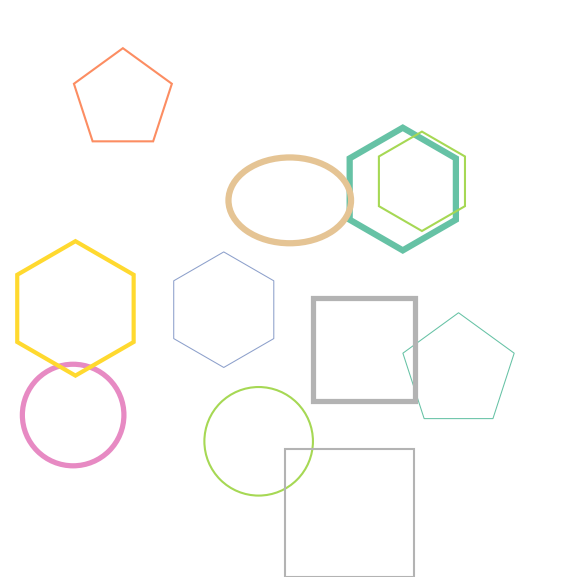[{"shape": "pentagon", "thickness": 0.5, "radius": 0.51, "center": [0.794, 0.356]}, {"shape": "hexagon", "thickness": 3, "radius": 0.53, "center": [0.697, 0.672]}, {"shape": "pentagon", "thickness": 1, "radius": 0.45, "center": [0.213, 0.827]}, {"shape": "hexagon", "thickness": 0.5, "radius": 0.5, "center": [0.387, 0.463]}, {"shape": "circle", "thickness": 2.5, "radius": 0.44, "center": [0.127, 0.28]}, {"shape": "circle", "thickness": 1, "radius": 0.47, "center": [0.448, 0.235]}, {"shape": "hexagon", "thickness": 1, "radius": 0.43, "center": [0.731, 0.685]}, {"shape": "hexagon", "thickness": 2, "radius": 0.58, "center": [0.131, 0.465]}, {"shape": "oval", "thickness": 3, "radius": 0.53, "center": [0.502, 0.652]}, {"shape": "square", "thickness": 2.5, "radius": 0.44, "center": [0.63, 0.394]}, {"shape": "square", "thickness": 1, "radius": 0.56, "center": [0.605, 0.111]}]